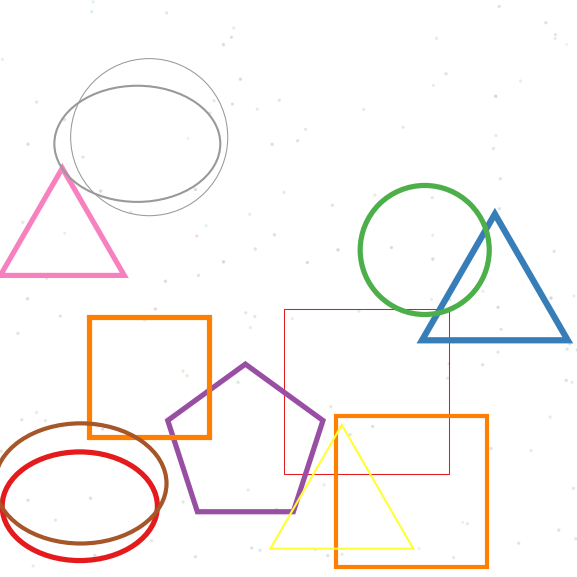[{"shape": "square", "thickness": 0.5, "radius": 0.71, "center": [0.635, 0.322]}, {"shape": "oval", "thickness": 2.5, "radius": 0.67, "center": [0.138, 0.123]}, {"shape": "triangle", "thickness": 3, "radius": 0.73, "center": [0.857, 0.483]}, {"shape": "circle", "thickness": 2.5, "radius": 0.56, "center": [0.735, 0.566]}, {"shape": "pentagon", "thickness": 2.5, "radius": 0.71, "center": [0.425, 0.227]}, {"shape": "square", "thickness": 2.5, "radius": 0.52, "center": [0.257, 0.347]}, {"shape": "square", "thickness": 2, "radius": 0.65, "center": [0.713, 0.149]}, {"shape": "triangle", "thickness": 1, "radius": 0.71, "center": [0.592, 0.12]}, {"shape": "oval", "thickness": 2, "radius": 0.74, "center": [0.14, 0.162]}, {"shape": "triangle", "thickness": 2.5, "radius": 0.62, "center": [0.108, 0.584]}, {"shape": "oval", "thickness": 1, "radius": 0.72, "center": [0.238, 0.75]}, {"shape": "circle", "thickness": 0.5, "radius": 0.68, "center": [0.258, 0.762]}]